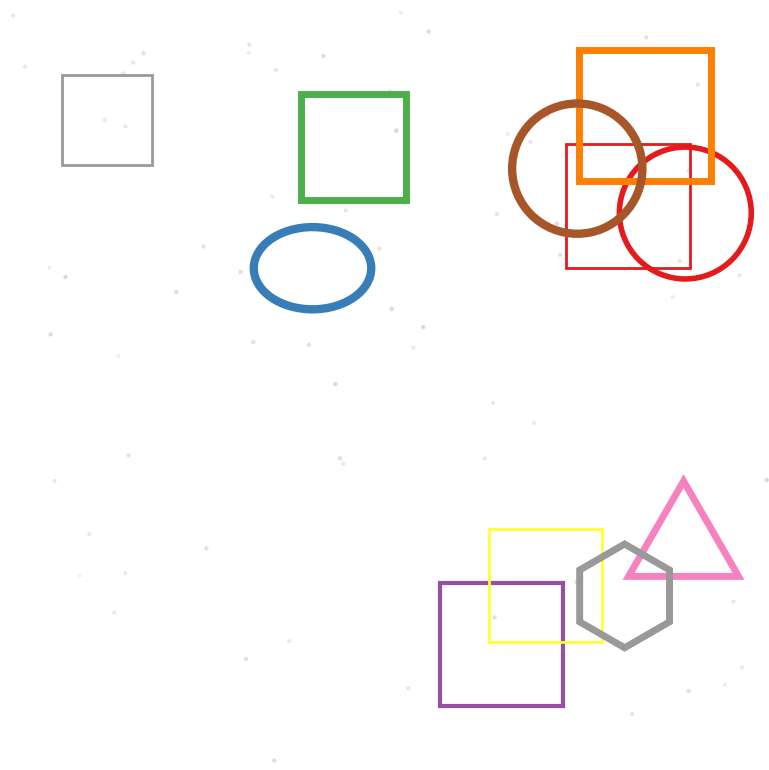[{"shape": "circle", "thickness": 2, "radius": 0.43, "center": [0.89, 0.723]}, {"shape": "square", "thickness": 1, "radius": 0.4, "center": [0.815, 0.733]}, {"shape": "oval", "thickness": 3, "radius": 0.38, "center": [0.406, 0.652]}, {"shape": "square", "thickness": 2.5, "radius": 0.34, "center": [0.459, 0.809]}, {"shape": "square", "thickness": 1.5, "radius": 0.4, "center": [0.651, 0.163]}, {"shape": "square", "thickness": 2.5, "radius": 0.43, "center": [0.838, 0.85]}, {"shape": "square", "thickness": 1, "radius": 0.37, "center": [0.708, 0.24]}, {"shape": "circle", "thickness": 3, "radius": 0.42, "center": [0.75, 0.781]}, {"shape": "triangle", "thickness": 2.5, "radius": 0.41, "center": [0.888, 0.293]}, {"shape": "hexagon", "thickness": 2.5, "radius": 0.34, "center": [0.811, 0.226]}, {"shape": "square", "thickness": 1, "radius": 0.29, "center": [0.139, 0.844]}]